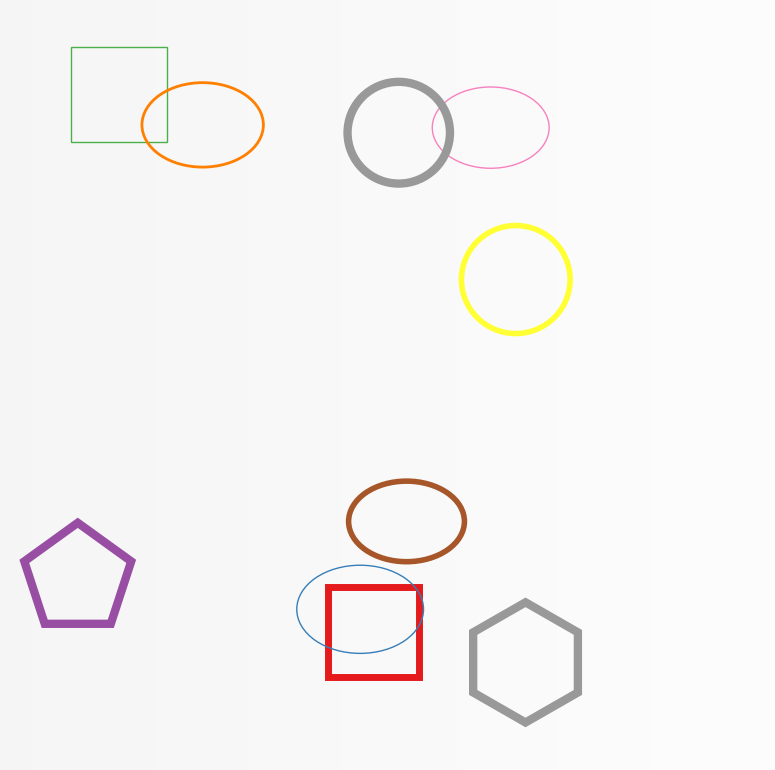[{"shape": "square", "thickness": 2.5, "radius": 0.29, "center": [0.482, 0.18]}, {"shape": "oval", "thickness": 0.5, "radius": 0.41, "center": [0.465, 0.209]}, {"shape": "square", "thickness": 0.5, "radius": 0.31, "center": [0.154, 0.877]}, {"shape": "pentagon", "thickness": 3, "radius": 0.36, "center": [0.1, 0.249]}, {"shape": "oval", "thickness": 1, "radius": 0.39, "center": [0.261, 0.838]}, {"shape": "circle", "thickness": 2, "radius": 0.35, "center": [0.666, 0.637]}, {"shape": "oval", "thickness": 2, "radius": 0.37, "center": [0.525, 0.323]}, {"shape": "oval", "thickness": 0.5, "radius": 0.38, "center": [0.633, 0.834]}, {"shape": "circle", "thickness": 3, "radius": 0.33, "center": [0.515, 0.828]}, {"shape": "hexagon", "thickness": 3, "radius": 0.39, "center": [0.678, 0.14]}]